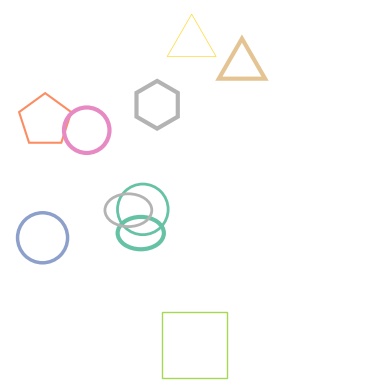[{"shape": "oval", "thickness": 3, "radius": 0.3, "center": [0.366, 0.395]}, {"shape": "circle", "thickness": 2, "radius": 0.33, "center": [0.371, 0.456]}, {"shape": "pentagon", "thickness": 1.5, "radius": 0.36, "center": [0.117, 0.687]}, {"shape": "circle", "thickness": 2.5, "radius": 0.32, "center": [0.111, 0.382]}, {"shape": "circle", "thickness": 3, "radius": 0.3, "center": [0.225, 0.662]}, {"shape": "square", "thickness": 1, "radius": 0.42, "center": [0.505, 0.104]}, {"shape": "triangle", "thickness": 0.5, "radius": 0.37, "center": [0.498, 0.89]}, {"shape": "triangle", "thickness": 3, "radius": 0.35, "center": [0.628, 0.83]}, {"shape": "hexagon", "thickness": 3, "radius": 0.31, "center": [0.408, 0.728]}, {"shape": "oval", "thickness": 2, "radius": 0.3, "center": [0.333, 0.454]}]